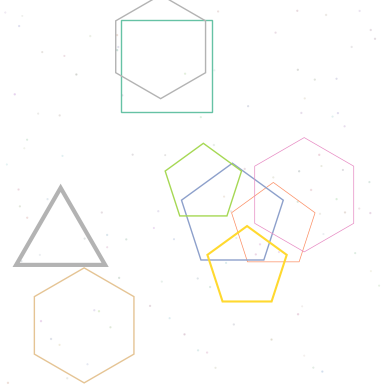[{"shape": "square", "thickness": 1, "radius": 0.6, "center": [0.432, 0.829]}, {"shape": "pentagon", "thickness": 0.5, "radius": 0.57, "center": [0.71, 0.412]}, {"shape": "pentagon", "thickness": 1, "radius": 0.69, "center": [0.604, 0.437]}, {"shape": "hexagon", "thickness": 0.5, "radius": 0.74, "center": [0.79, 0.494]}, {"shape": "pentagon", "thickness": 1, "radius": 0.52, "center": [0.528, 0.523]}, {"shape": "pentagon", "thickness": 1.5, "radius": 0.54, "center": [0.642, 0.305]}, {"shape": "hexagon", "thickness": 1, "radius": 0.75, "center": [0.219, 0.155]}, {"shape": "hexagon", "thickness": 1, "radius": 0.67, "center": [0.417, 0.878]}, {"shape": "triangle", "thickness": 3, "radius": 0.67, "center": [0.157, 0.379]}]